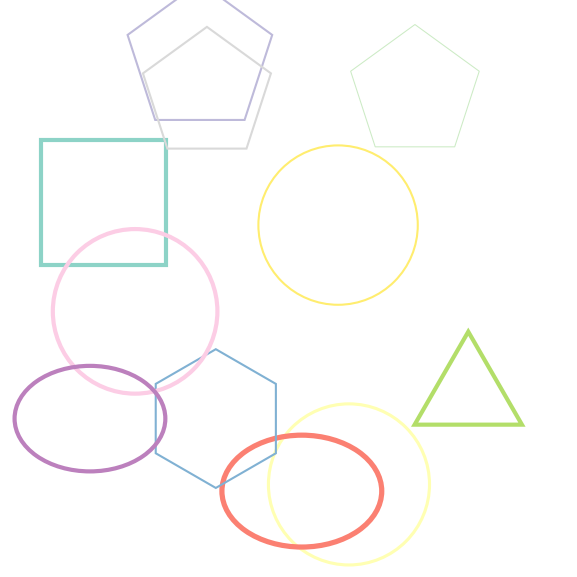[{"shape": "square", "thickness": 2, "radius": 0.54, "center": [0.18, 0.648]}, {"shape": "circle", "thickness": 1.5, "radius": 0.7, "center": [0.604, 0.16]}, {"shape": "pentagon", "thickness": 1, "radius": 0.66, "center": [0.346, 0.898]}, {"shape": "oval", "thickness": 2.5, "radius": 0.69, "center": [0.523, 0.149]}, {"shape": "hexagon", "thickness": 1, "radius": 0.6, "center": [0.374, 0.274]}, {"shape": "triangle", "thickness": 2, "radius": 0.54, "center": [0.811, 0.317]}, {"shape": "circle", "thickness": 2, "radius": 0.71, "center": [0.234, 0.46]}, {"shape": "pentagon", "thickness": 1, "radius": 0.58, "center": [0.358, 0.836]}, {"shape": "oval", "thickness": 2, "radius": 0.65, "center": [0.156, 0.274]}, {"shape": "pentagon", "thickness": 0.5, "radius": 0.59, "center": [0.719, 0.84]}, {"shape": "circle", "thickness": 1, "radius": 0.69, "center": [0.585, 0.609]}]